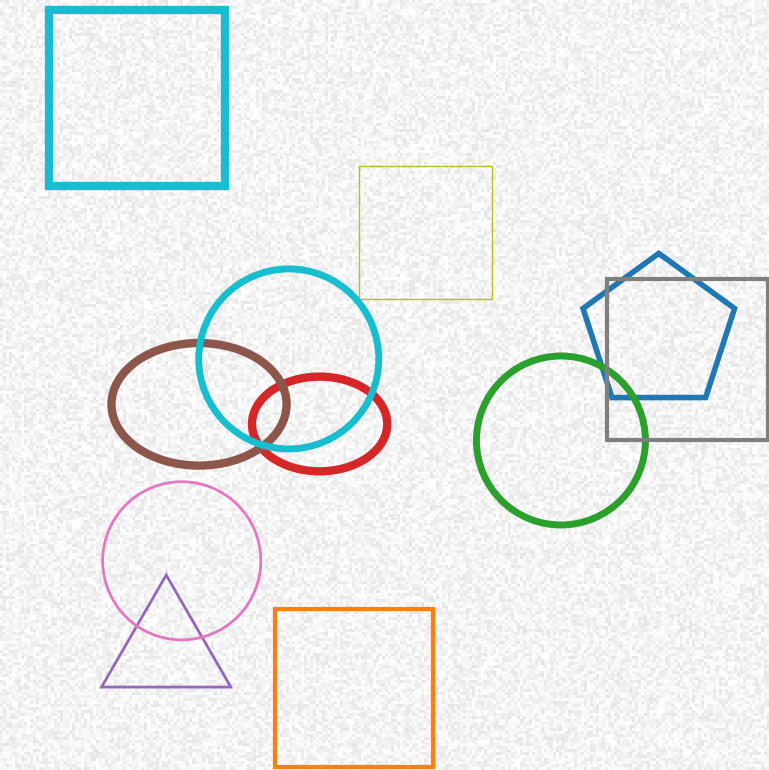[{"shape": "pentagon", "thickness": 2, "radius": 0.52, "center": [0.856, 0.567]}, {"shape": "square", "thickness": 1.5, "radius": 0.51, "center": [0.46, 0.107]}, {"shape": "circle", "thickness": 2.5, "radius": 0.55, "center": [0.729, 0.428]}, {"shape": "oval", "thickness": 3, "radius": 0.44, "center": [0.415, 0.449]}, {"shape": "triangle", "thickness": 1, "radius": 0.48, "center": [0.216, 0.156]}, {"shape": "oval", "thickness": 3, "radius": 0.57, "center": [0.258, 0.475]}, {"shape": "circle", "thickness": 1, "radius": 0.51, "center": [0.236, 0.272]}, {"shape": "square", "thickness": 1.5, "radius": 0.52, "center": [0.893, 0.533]}, {"shape": "square", "thickness": 0.5, "radius": 0.43, "center": [0.552, 0.698]}, {"shape": "square", "thickness": 3, "radius": 0.57, "center": [0.178, 0.872]}, {"shape": "circle", "thickness": 2.5, "radius": 0.58, "center": [0.375, 0.534]}]